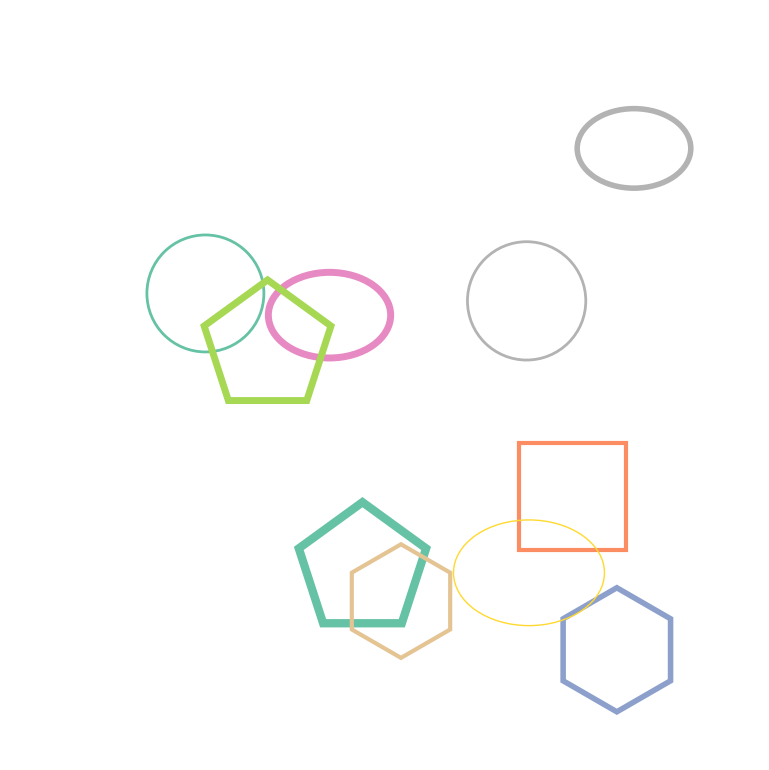[{"shape": "pentagon", "thickness": 3, "radius": 0.43, "center": [0.471, 0.261]}, {"shape": "circle", "thickness": 1, "radius": 0.38, "center": [0.267, 0.619]}, {"shape": "square", "thickness": 1.5, "radius": 0.35, "center": [0.743, 0.356]}, {"shape": "hexagon", "thickness": 2, "radius": 0.4, "center": [0.801, 0.156]}, {"shape": "oval", "thickness": 2.5, "radius": 0.4, "center": [0.428, 0.591]}, {"shape": "pentagon", "thickness": 2.5, "radius": 0.43, "center": [0.347, 0.55]}, {"shape": "oval", "thickness": 0.5, "radius": 0.49, "center": [0.687, 0.256]}, {"shape": "hexagon", "thickness": 1.5, "radius": 0.37, "center": [0.521, 0.219]}, {"shape": "oval", "thickness": 2, "radius": 0.37, "center": [0.823, 0.807]}, {"shape": "circle", "thickness": 1, "radius": 0.38, "center": [0.684, 0.609]}]